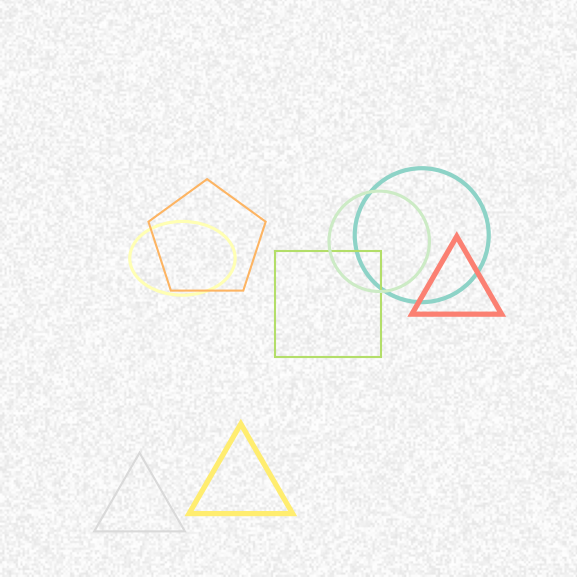[{"shape": "circle", "thickness": 2, "radius": 0.58, "center": [0.73, 0.592]}, {"shape": "oval", "thickness": 1.5, "radius": 0.46, "center": [0.316, 0.552]}, {"shape": "triangle", "thickness": 2.5, "radius": 0.45, "center": [0.791, 0.5]}, {"shape": "pentagon", "thickness": 1, "radius": 0.53, "center": [0.359, 0.582]}, {"shape": "square", "thickness": 1, "radius": 0.46, "center": [0.568, 0.473]}, {"shape": "triangle", "thickness": 1, "radius": 0.45, "center": [0.242, 0.124]}, {"shape": "circle", "thickness": 1.5, "radius": 0.43, "center": [0.657, 0.581]}, {"shape": "triangle", "thickness": 2.5, "radius": 0.52, "center": [0.417, 0.162]}]